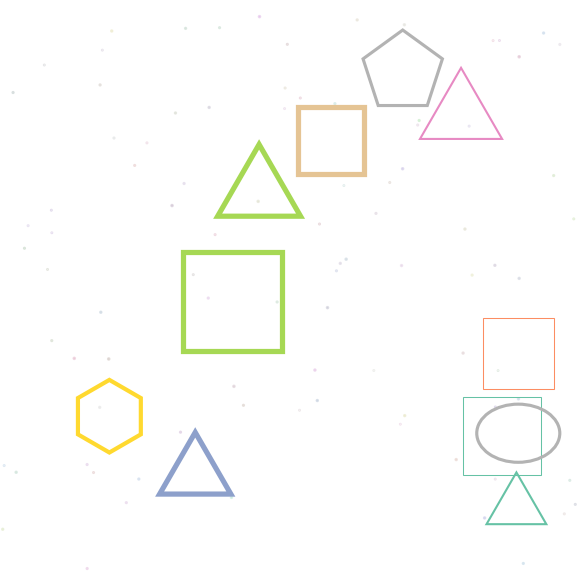[{"shape": "square", "thickness": 0.5, "radius": 0.34, "center": [0.869, 0.244]}, {"shape": "triangle", "thickness": 1, "radius": 0.3, "center": [0.894, 0.121]}, {"shape": "square", "thickness": 0.5, "radius": 0.31, "center": [0.899, 0.387]}, {"shape": "triangle", "thickness": 2.5, "radius": 0.36, "center": [0.338, 0.179]}, {"shape": "triangle", "thickness": 1, "radius": 0.41, "center": [0.798, 0.8]}, {"shape": "triangle", "thickness": 2.5, "radius": 0.41, "center": [0.449, 0.666]}, {"shape": "square", "thickness": 2.5, "radius": 0.43, "center": [0.403, 0.477]}, {"shape": "hexagon", "thickness": 2, "radius": 0.31, "center": [0.189, 0.278]}, {"shape": "square", "thickness": 2.5, "radius": 0.29, "center": [0.573, 0.756]}, {"shape": "oval", "thickness": 1.5, "radius": 0.36, "center": [0.897, 0.249]}, {"shape": "pentagon", "thickness": 1.5, "radius": 0.36, "center": [0.697, 0.875]}]